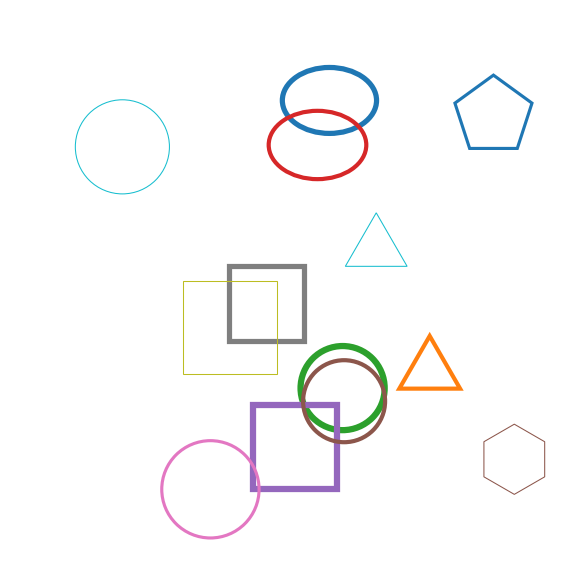[{"shape": "pentagon", "thickness": 1.5, "radius": 0.35, "center": [0.854, 0.799]}, {"shape": "oval", "thickness": 2.5, "radius": 0.41, "center": [0.57, 0.825]}, {"shape": "triangle", "thickness": 2, "radius": 0.3, "center": [0.744, 0.357]}, {"shape": "circle", "thickness": 3, "radius": 0.36, "center": [0.593, 0.327]}, {"shape": "oval", "thickness": 2, "radius": 0.42, "center": [0.55, 0.748]}, {"shape": "square", "thickness": 3, "radius": 0.36, "center": [0.511, 0.225]}, {"shape": "circle", "thickness": 2, "radius": 0.36, "center": [0.596, 0.304]}, {"shape": "hexagon", "thickness": 0.5, "radius": 0.3, "center": [0.891, 0.204]}, {"shape": "circle", "thickness": 1.5, "radius": 0.42, "center": [0.364, 0.152]}, {"shape": "square", "thickness": 2.5, "radius": 0.32, "center": [0.461, 0.474]}, {"shape": "square", "thickness": 0.5, "radius": 0.4, "center": [0.398, 0.432]}, {"shape": "circle", "thickness": 0.5, "radius": 0.41, "center": [0.212, 0.745]}, {"shape": "triangle", "thickness": 0.5, "radius": 0.31, "center": [0.651, 0.569]}]